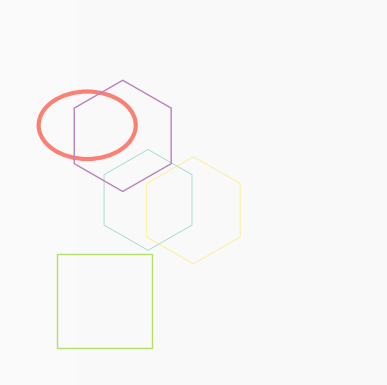[{"shape": "hexagon", "thickness": 0.5, "radius": 0.66, "center": [0.382, 0.481]}, {"shape": "oval", "thickness": 3, "radius": 0.63, "center": [0.225, 0.675]}, {"shape": "square", "thickness": 1, "radius": 0.61, "center": [0.27, 0.219]}, {"shape": "hexagon", "thickness": 1, "radius": 0.72, "center": [0.317, 0.647]}, {"shape": "hexagon", "thickness": 0.5, "radius": 0.7, "center": [0.499, 0.454]}]